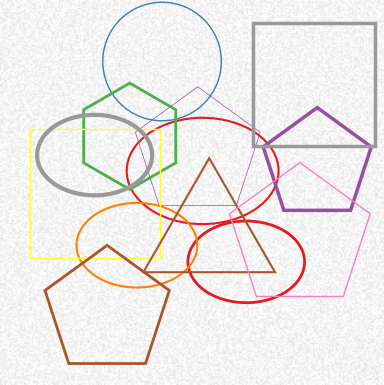[{"shape": "oval", "thickness": 2, "radius": 0.76, "center": [0.64, 0.32]}, {"shape": "oval", "thickness": 1.5, "radius": 0.99, "center": [0.526, 0.556]}, {"shape": "circle", "thickness": 1, "radius": 0.77, "center": [0.421, 0.84]}, {"shape": "hexagon", "thickness": 2, "radius": 0.69, "center": [0.337, 0.646]}, {"shape": "pentagon", "thickness": 2.5, "radius": 0.74, "center": [0.824, 0.573]}, {"shape": "pentagon", "thickness": 0.5, "radius": 0.85, "center": [0.514, 0.604]}, {"shape": "oval", "thickness": 1.5, "radius": 0.78, "center": [0.356, 0.363]}, {"shape": "square", "thickness": 1, "radius": 0.84, "center": [0.247, 0.497]}, {"shape": "pentagon", "thickness": 2, "radius": 0.85, "center": [0.278, 0.193]}, {"shape": "triangle", "thickness": 1.5, "radius": 0.99, "center": [0.543, 0.392]}, {"shape": "pentagon", "thickness": 1, "radius": 0.96, "center": [0.779, 0.385]}, {"shape": "square", "thickness": 2.5, "radius": 0.8, "center": [0.816, 0.781]}, {"shape": "oval", "thickness": 3, "radius": 0.75, "center": [0.246, 0.597]}]